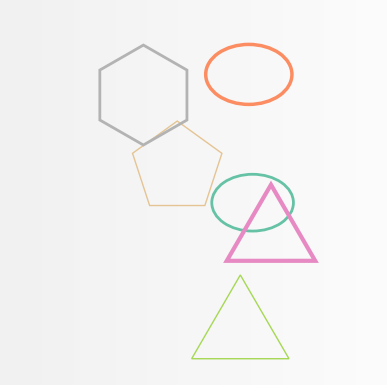[{"shape": "oval", "thickness": 2, "radius": 0.53, "center": [0.652, 0.474]}, {"shape": "oval", "thickness": 2.5, "radius": 0.56, "center": [0.642, 0.807]}, {"shape": "triangle", "thickness": 3, "radius": 0.66, "center": [0.699, 0.388]}, {"shape": "triangle", "thickness": 1, "radius": 0.73, "center": [0.62, 0.141]}, {"shape": "pentagon", "thickness": 1, "radius": 0.61, "center": [0.457, 0.564]}, {"shape": "hexagon", "thickness": 2, "radius": 0.65, "center": [0.37, 0.753]}]